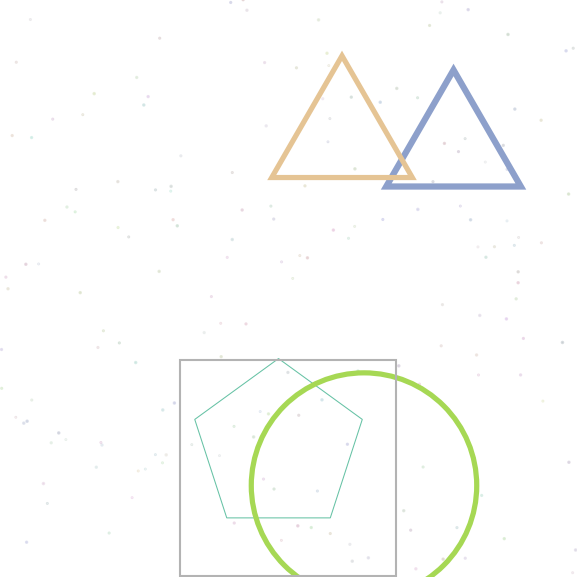[{"shape": "pentagon", "thickness": 0.5, "radius": 0.76, "center": [0.482, 0.226]}, {"shape": "triangle", "thickness": 3, "radius": 0.67, "center": [0.785, 0.743]}, {"shape": "circle", "thickness": 2.5, "radius": 0.98, "center": [0.63, 0.158]}, {"shape": "triangle", "thickness": 2.5, "radius": 0.7, "center": [0.592, 0.762]}, {"shape": "square", "thickness": 1, "radius": 0.94, "center": [0.499, 0.189]}]